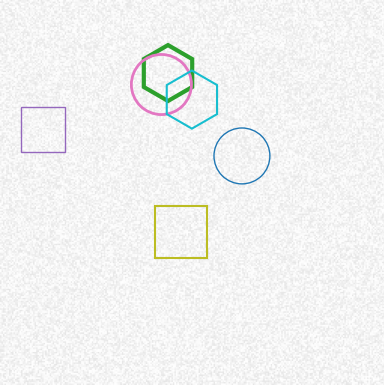[{"shape": "circle", "thickness": 1, "radius": 0.36, "center": [0.628, 0.595]}, {"shape": "hexagon", "thickness": 3, "radius": 0.36, "center": [0.436, 0.81]}, {"shape": "square", "thickness": 1, "radius": 0.29, "center": [0.112, 0.664]}, {"shape": "circle", "thickness": 2, "radius": 0.39, "center": [0.419, 0.78]}, {"shape": "square", "thickness": 1.5, "radius": 0.33, "center": [0.47, 0.398]}, {"shape": "hexagon", "thickness": 1.5, "radius": 0.38, "center": [0.498, 0.741]}]